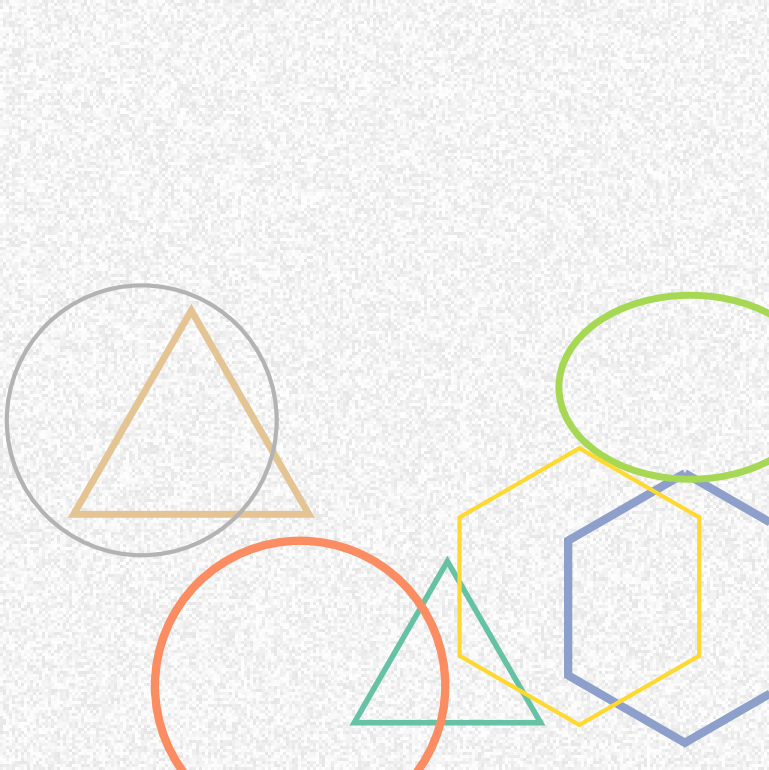[{"shape": "triangle", "thickness": 2, "radius": 0.7, "center": [0.581, 0.131]}, {"shape": "circle", "thickness": 3, "radius": 0.94, "center": [0.39, 0.109]}, {"shape": "hexagon", "thickness": 3, "radius": 0.88, "center": [0.889, 0.21]}, {"shape": "oval", "thickness": 2.5, "radius": 0.85, "center": [0.897, 0.497]}, {"shape": "hexagon", "thickness": 1.5, "radius": 0.9, "center": [0.752, 0.238]}, {"shape": "triangle", "thickness": 2.5, "radius": 0.88, "center": [0.248, 0.42]}, {"shape": "circle", "thickness": 1.5, "radius": 0.88, "center": [0.184, 0.454]}]